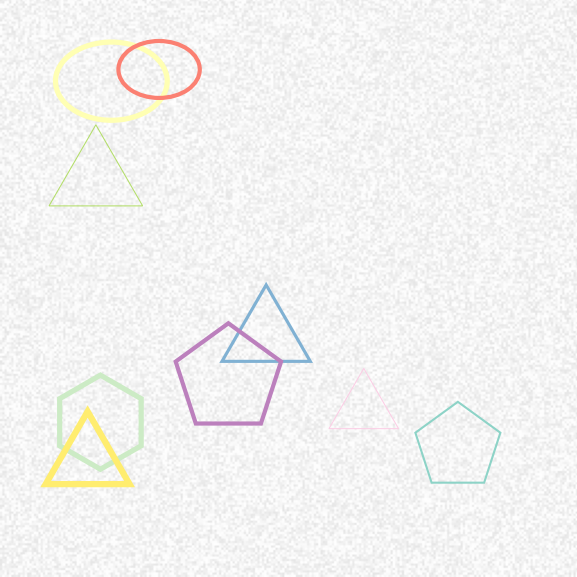[{"shape": "pentagon", "thickness": 1, "radius": 0.39, "center": [0.793, 0.226]}, {"shape": "oval", "thickness": 2.5, "radius": 0.48, "center": [0.193, 0.859]}, {"shape": "oval", "thickness": 2, "radius": 0.35, "center": [0.275, 0.879]}, {"shape": "triangle", "thickness": 1.5, "radius": 0.44, "center": [0.461, 0.418]}, {"shape": "triangle", "thickness": 0.5, "radius": 0.47, "center": [0.166, 0.689]}, {"shape": "triangle", "thickness": 0.5, "radius": 0.35, "center": [0.63, 0.292]}, {"shape": "pentagon", "thickness": 2, "radius": 0.48, "center": [0.395, 0.343]}, {"shape": "hexagon", "thickness": 2.5, "radius": 0.41, "center": [0.174, 0.268]}, {"shape": "triangle", "thickness": 3, "radius": 0.42, "center": [0.152, 0.203]}]